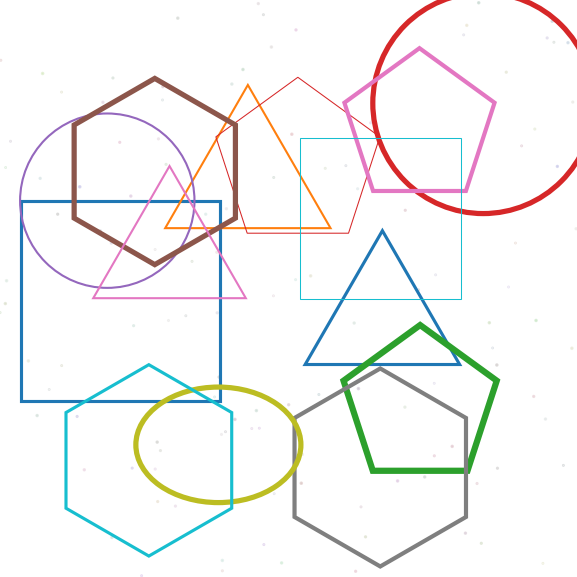[{"shape": "square", "thickness": 1.5, "radius": 0.86, "center": [0.209, 0.478]}, {"shape": "triangle", "thickness": 1.5, "radius": 0.77, "center": [0.662, 0.445]}, {"shape": "triangle", "thickness": 1, "radius": 0.83, "center": [0.429, 0.687]}, {"shape": "pentagon", "thickness": 3, "radius": 0.7, "center": [0.728, 0.297]}, {"shape": "circle", "thickness": 2.5, "radius": 0.96, "center": [0.837, 0.821]}, {"shape": "pentagon", "thickness": 0.5, "radius": 0.75, "center": [0.516, 0.716]}, {"shape": "circle", "thickness": 1, "radius": 0.75, "center": [0.186, 0.652]}, {"shape": "hexagon", "thickness": 2.5, "radius": 0.81, "center": [0.268, 0.702]}, {"shape": "triangle", "thickness": 1, "radius": 0.76, "center": [0.294, 0.559]}, {"shape": "pentagon", "thickness": 2, "radius": 0.68, "center": [0.726, 0.779]}, {"shape": "hexagon", "thickness": 2, "radius": 0.86, "center": [0.658, 0.19]}, {"shape": "oval", "thickness": 2.5, "radius": 0.71, "center": [0.378, 0.229]}, {"shape": "square", "thickness": 0.5, "radius": 0.69, "center": [0.659, 0.621]}, {"shape": "hexagon", "thickness": 1.5, "radius": 0.83, "center": [0.258, 0.202]}]